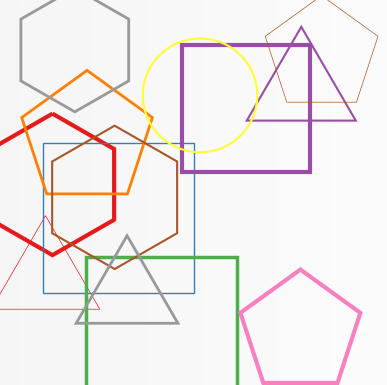[{"shape": "hexagon", "thickness": 3, "radius": 0.92, "center": [0.135, 0.521]}, {"shape": "triangle", "thickness": 0.5, "radius": 0.81, "center": [0.117, 0.278]}, {"shape": "square", "thickness": 1, "radius": 0.97, "center": [0.307, 0.434]}, {"shape": "square", "thickness": 2.5, "radius": 0.97, "center": [0.417, 0.139]}, {"shape": "triangle", "thickness": 1.5, "radius": 0.81, "center": [0.778, 0.768]}, {"shape": "square", "thickness": 3, "radius": 0.83, "center": [0.634, 0.718]}, {"shape": "pentagon", "thickness": 2, "radius": 0.89, "center": [0.225, 0.64]}, {"shape": "circle", "thickness": 1.5, "radius": 0.74, "center": [0.516, 0.752]}, {"shape": "pentagon", "thickness": 0.5, "radius": 0.77, "center": [0.83, 0.858]}, {"shape": "hexagon", "thickness": 1.5, "radius": 0.93, "center": [0.296, 0.487]}, {"shape": "pentagon", "thickness": 3, "radius": 0.81, "center": [0.775, 0.137]}, {"shape": "triangle", "thickness": 2, "radius": 0.76, "center": [0.328, 0.236]}, {"shape": "hexagon", "thickness": 2, "radius": 0.8, "center": [0.193, 0.87]}]